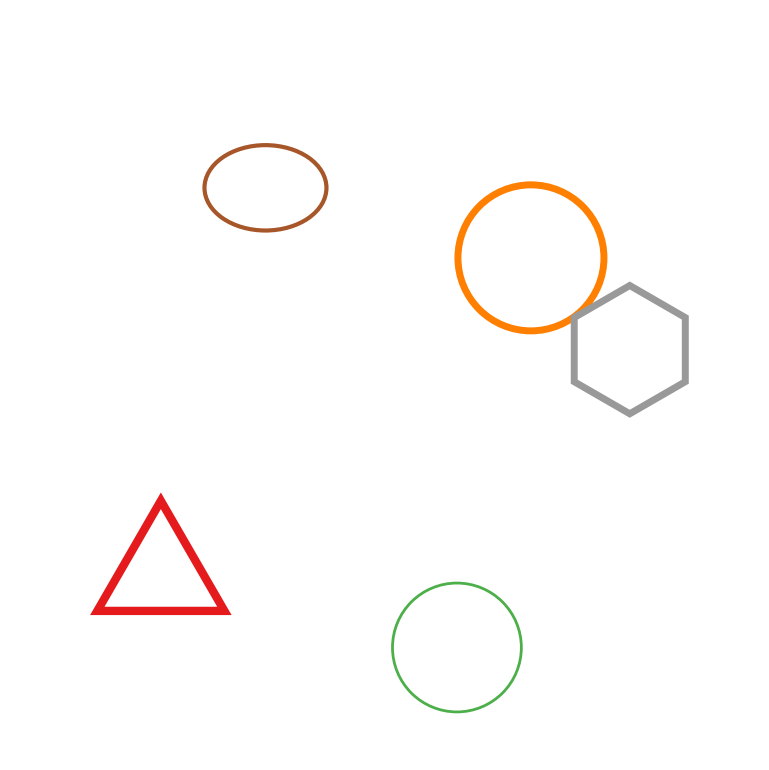[{"shape": "triangle", "thickness": 3, "radius": 0.48, "center": [0.209, 0.254]}, {"shape": "circle", "thickness": 1, "radius": 0.42, "center": [0.593, 0.159]}, {"shape": "circle", "thickness": 2.5, "radius": 0.47, "center": [0.69, 0.665]}, {"shape": "oval", "thickness": 1.5, "radius": 0.4, "center": [0.345, 0.756]}, {"shape": "hexagon", "thickness": 2.5, "radius": 0.42, "center": [0.818, 0.546]}]